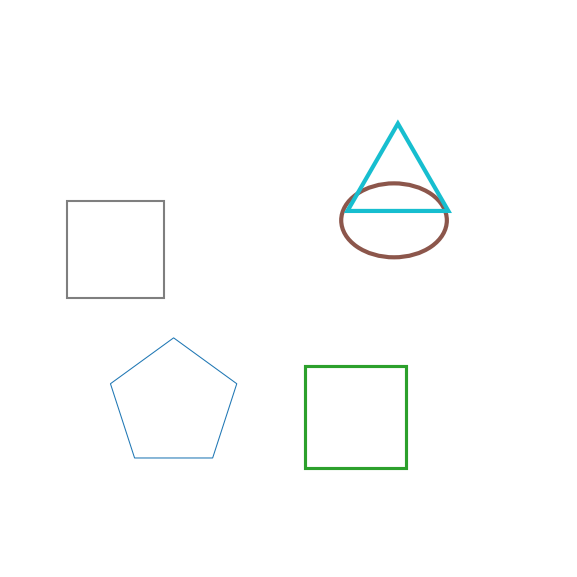[{"shape": "pentagon", "thickness": 0.5, "radius": 0.57, "center": [0.301, 0.299]}, {"shape": "square", "thickness": 1.5, "radius": 0.44, "center": [0.616, 0.277]}, {"shape": "oval", "thickness": 2, "radius": 0.46, "center": [0.682, 0.618]}, {"shape": "square", "thickness": 1, "radius": 0.42, "center": [0.2, 0.567]}, {"shape": "triangle", "thickness": 2, "radius": 0.5, "center": [0.689, 0.684]}]